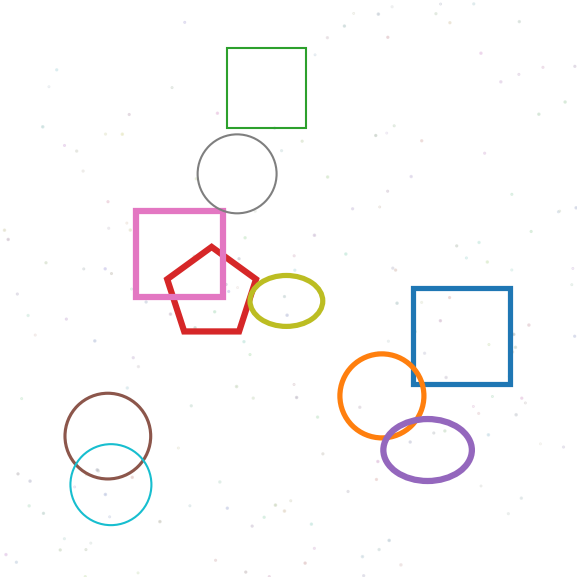[{"shape": "square", "thickness": 2.5, "radius": 0.42, "center": [0.799, 0.418]}, {"shape": "circle", "thickness": 2.5, "radius": 0.36, "center": [0.661, 0.314]}, {"shape": "square", "thickness": 1, "radius": 0.34, "center": [0.461, 0.847]}, {"shape": "pentagon", "thickness": 3, "radius": 0.4, "center": [0.366, 0.491]}, {"shape": "oval", "thickness": 3, "radius": 0.38, "center": [0.74, 0.22]}, {"shape": "circle", "thickness": 1.5, "radius": 0.37, "center": [0.187, 0.244]}, {"shape": "square", "thickness": 3, "radius": 0.37, "center": [0.311, 0.559]}, {"shape": "circle", "thickness": 1, "radius": 0.34, "center": [0.411, 0.698]}, {"shape": "oval", "thickness": 2.5, "radius": 0.31, "center": [0.496, 0.478]}, {"shape": "circle", "thickness": 1, "radius": 0.35, "center": [0.192, 0.16]}]